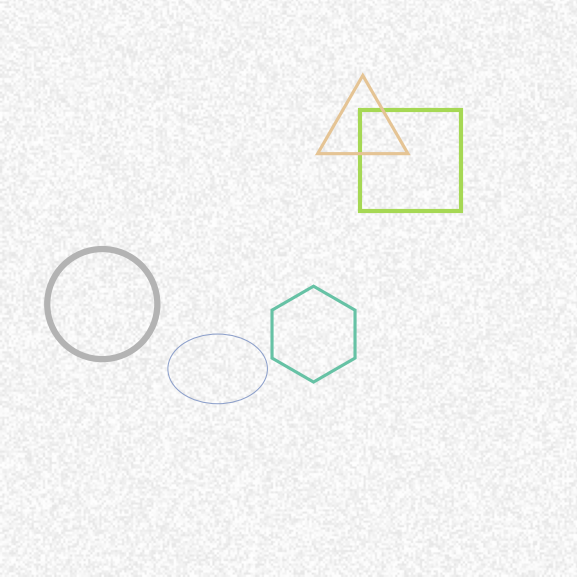[{"shape": "hexagon", "thickness": 1.5, "radius": 0.41, "center": [0.543, 0.421]}, {"shape": "oval", "thickness": 0.5, "radius": 0.43, "center": [0.377, 0.36]}, {"shape": "square", "thickness": 2, "radius": 0.44, "center": [0.711, 0.721]}, {"shape": "triangle", "thickness": 1.5, "radius": 0.45, "center": [0.628, 0.778]}, {"shape": "circle", "thickness": 3, "radius": 0.48, "center": [0.177, 0.473]}]